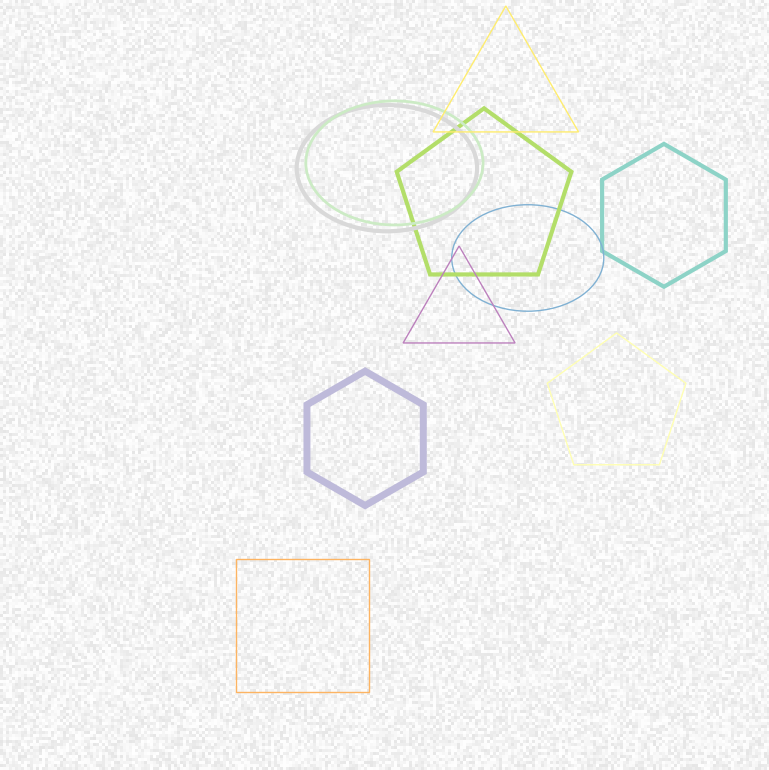[{"shape": "hexagon", "thickness": 1.5, "radius": 0.46, "center": [0.862, 0.72]}, {"shape": "pentagon", "thickness": 0.5, "radius": 0.47, "center": [0.801, 0.473]}, {"shape": "hexagon", "thickness": 2.5, "radius": 0.44, "center": [0.474, 0.431]}, {"shape": "oval", "thickness": 0.5, "radius": 0.49, "center": [0.685, 0.665]}, {"shape": "square", "thickness": 0.5, "radius": 0.43, "center": [0.393, 0.188]}, {"shape": "pentagon", "thickness": 1.5, "radius": 0.6, "center": [0.629, 0.74]}, {"shape": "oval", "thickness": 1.5, "radius": 0.59, "center": [0.502, 0.782]}, {"shape": "triangle", "thickness": 0.5, "radius": 0.42, "center": [0.596, 0.597]}, {"shape": "oval", "thickness": 1, "radius": 0.58, "center": [0.512, 0.788]}, {"shape": "triangle", "thickness": 0.5, "radius": 0.55, "center": [0.657, 0.883]}]